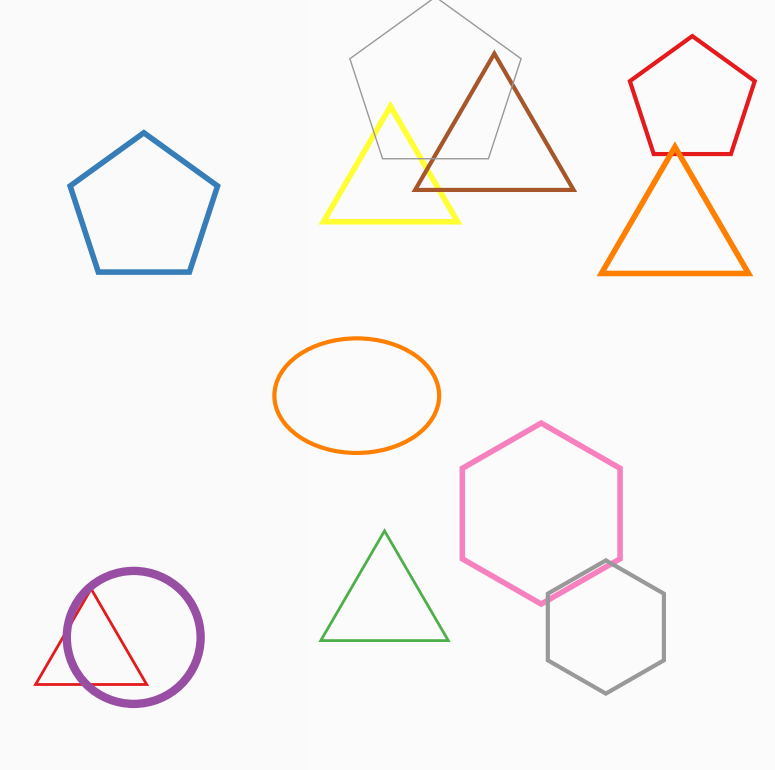[{"shape": "pentagon", "thickness": 1.5, "radius": 0.42, "center": [0.893, 0.868]}, {"shape": "triangle", "thickness": 1, "radius": 0.41, "center": [0.118, 0.152]}, {"shape": "pentagon", "thickness": 2, "radius": 0.5, "center": [0.186, 0.728]}, {"shape": "triangle", "thickness": 1, "radius": 0.47, "center": [0.496, 0.216]}, {"shape": "circle", "thickness": 3, "radius": 0.43, "center": [0.173, 0.172]}, {"shape": "oval", "thickness": 1.5, "radius": 0.53, "center": [0.46, 0.486]}, {"shape": "triangle", "thickness": 2, "radius": 0.55, "center": [0.871, 0.7]}, {"shape": "triangle", "thickness": 2, "radius": 0.5, "center": [0.504, 0.762]}, {"shape": "triangle", "thickness": 1.5, "radius": 0.59, "center": [0.638, 0.812]}, {"shape": "hexagon", "thickness": 2, "radius": 0.59, "center": [0.698, 0.333]}, {"shape": "hexagon", "thickness": 1.5, "radius": 0.43, "center": [0.782, 0.186]}, {"shape": "pentagon", "thickness": 0.5, "radius": 0.58, "center": [0.562, 0.888]}]